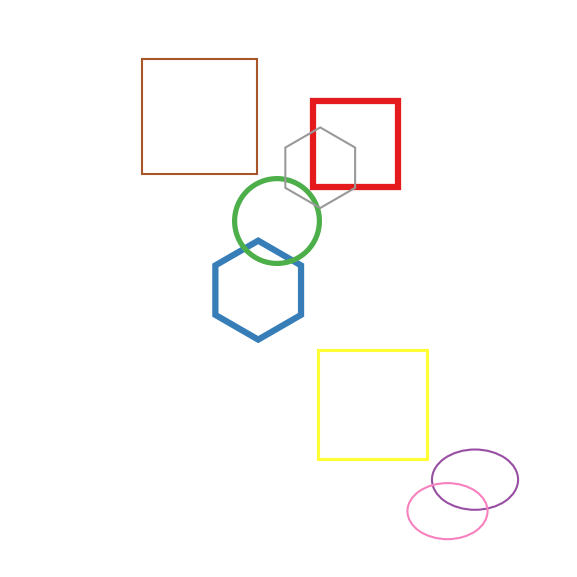[{"shape": "square", "thickness": 3, "radius": 0.37, "center": [0.616, 0.75]}, {"shape": "hexagon", "thickness": 3, "radius": 0.43, "center": [0.447, 0.497]}, {"shape": "circle", "thickness": 2.5, "radius": 0.37, "center": [0.48, 0.616]}, {"shape": "oval", "thickness": 1, "radius": 0.37, "center": [0.823, 0.169]}, {"shape": "square", "thickness": 1.5, "radius": 0.47, "center": [0.645, 0.299]}, {"shape": "square", "thickness": 1, "radius": 0.5, "center": [0.345, 0.798]}, {"shape": "oval", "thickness": 1, "radius": 0.35, "center": [0.775, 0.114]}, {"shape": "hexagon", "thickness": 1, "radius": 0.35, "center": [0.555, 0.709]}]